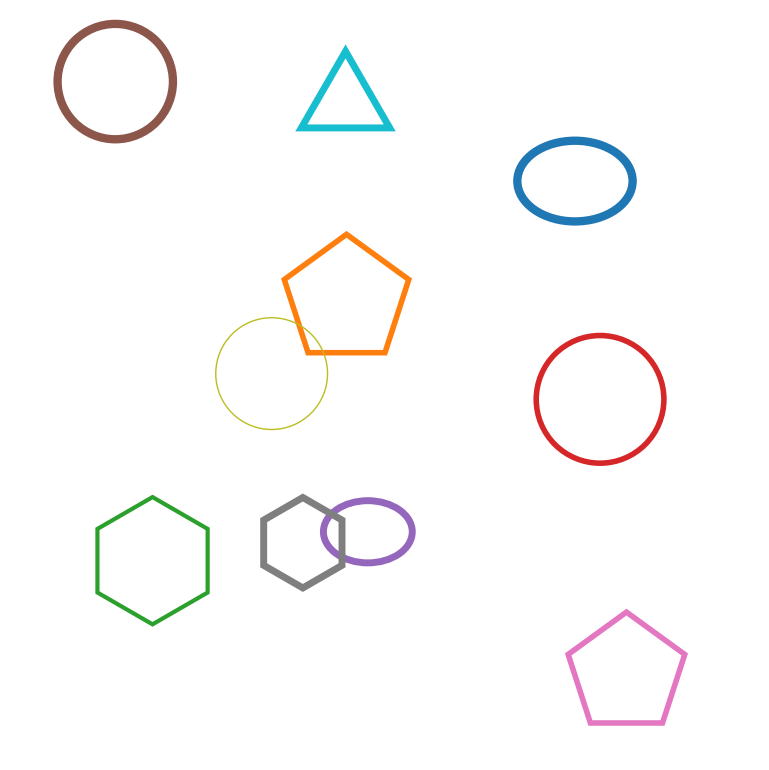[{"shape": "oval", "thickness": 3, "radius": 0.37, "center": [0.747, 0.765]}, {"shape": "pentagon", "thickness": 2, "radius": 0.42, "center": [0.45, 0.611]}, {"shape": "hexagon", "thickness": 1.5, "radius": 0.41, "center": [0.198, 0.272]}, {"shape": "circle", "thickness": 2, "radius": 0.41, "center": [0.779, 0.481]}, {"shape": "oval", "thickness": 2.5, "radius": 0.29, "center": [0.478, 0.309]}, {"shape": "circle", "thickness": 3, "radius": 0.37, "center": [0.15, 0.894]}, {"shape": "pentagon", "thickness": 2, "radius": 0.4, "center": [0.814, 0.125]}, {"shape": "hexagon", "thickness": 2.5, "radius": 0.29, "center": [0.393, 0.295]}, {"shape": "circle", "thickness": 0.5, "radius": 0.36, "center": [0.353, 0.515]}, {"shape": "triangle", "thickness": 2.5, "radius": 0.33, "center": [0.449, 0.867]}]